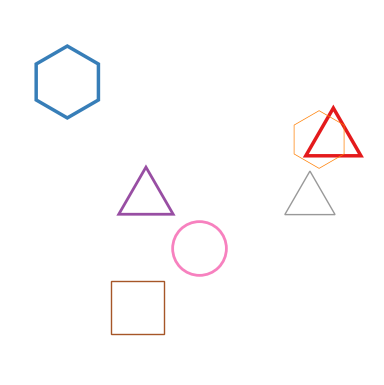[{"shape": "triangle", "thickness": 2.5, "radius": 0.41, "center": [0.866, 0.637]}, {"shape": "hexagon", "thickness": 2.5, "radius": 0.47, "center": [0.175, 0.787]}, {"shape": "triangle", "thickness": 2, "radius": 0.41, "center": [0.379, 0.484]}, {"shape": "hexagon", "thickness": 0.5, "radius": 0.37, "center": [0.829, 0.638]}, {"shape": "square", "thickness": 1, "radius": 0.34, "center": [0.356, 0.2]}, {"shape": "circle", "thickness": 2, "radius": 0.35, "center": [0.518, 0.355]}, {"shape": "triangle", "thickness": 1, "radius": 0.38, "center": [0.805, 0.48]}]